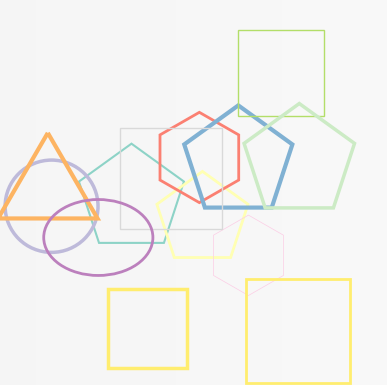[{"shape": "pentagon", "thickness": 1.5, "radius": 0.71, "center": [0.339, 0.484]}, {"shape": "pentagon", "thickness": 2, "radius": 0.62, "center": [0.522, 0.431]}, {"shape": "circle", "thickness": 2.5, "radius": 0.6, "center": [0.133, 0.464]}, {"shape": "hexagon", "thickness": 2, "radius": 0.59, "center": [0.514, 0.591]}, {"shape": "pentagon", "thickness": 3, "radius": 0.73, "center": [0.615, 0.58]}, {"shape": "triangle", "thickness": 3, "radius": 0.74, "center": [0.123, 0.507]}, {"shape": "square", "thickness": 1, "radius": 0.55, "center": [0.724, 0.81]}, {"shape": "hexagon", "thickness": 0.5, "radius": 0.52, "center": [0.641, 0.337]}, {"shape": "square", "thickness": 1, "radius": 0.66, "center": [0.442, 0.536]}, {"shape": "oval", "thickness": 2, "radius": 0.7, "center": [0.254, 0.383]}, {"shape": "pentagon", "thickness": 2.5, "radius": 0.75, "center": [0.772, 0.581]}, {"shape": "square", "thickness": 2.5, "radius": 0.51, "center": [0.381, 0.147]}, {"shape": "square", "thickness": 2, "radius": 0.67, "center": [0.77, 0.141]}]